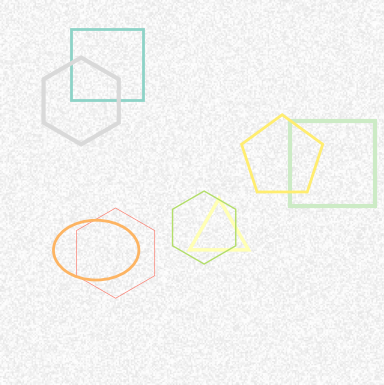[{"shape": "square", "thickness": 2, "radius": 0.47, "center": [0.277, 0.832]}, {"shape": "triangle", "thickness": 2.5, "radius": 0.44, "center": [0.569, 0.395]}, {"shape": "hexagon", "thickness": 0.5, "radius": 0.59, "center": [0.3, 0.343]}, {"shape": "oval", "thickness": 2, "radius": 0.55, "center": [0.25, 0.35]}, {"shape": "hexagon", "thickness": 1, "radius": 0.47, "center": [0.53, 0.409]}, {"shape": "hexagon", "thickness": 3, "radius": 0.56, "center": [0.211, 0.738]}, {"shape": "square", "thickness": 3, "radius": 0.55, "center": [0.864, 0.575]}, {"shape": "pentagon", "thickness": 2, "radius": 0.55, "center": [0.733, 0.591]}]